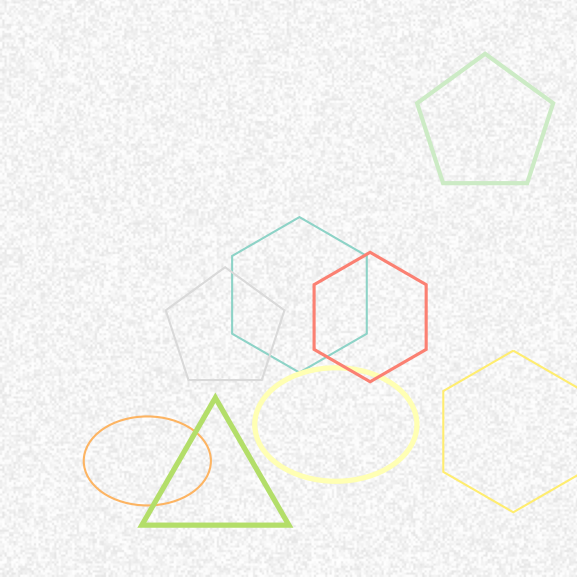[{"shape": "hexagon", "thickness": 1, "radius": 0.67, "center": [0.519, 0.489]}, {"shape": "oval", "thickness": 2.5, "radius": 0.7, "center": [0.582, 0.264]}, {"shape": "hexagon", "thickness": 1.5, "radius": 0.56, "center": [0.641, 0.45]}, {"shape": "oval", "thickness": 1, "radius": 0.55, "center": [0.255, 0.201]}, {"shape": "triangle", "thickness": 2.5, "radius": 0.74, "center": [0.373, 0.163]}, {"shape": "pentagon", "thickness": 1, "radius": 0.54, "center": [0.39, 0.428]}, {"shape": "pentagon", "thickness": 2, "radius": 0.62, "center": [0.84, 0.782]}, {"shape": "hexagon", "thickness": 1, "radius": 0.7, "center": [0.889, 0.252]}]